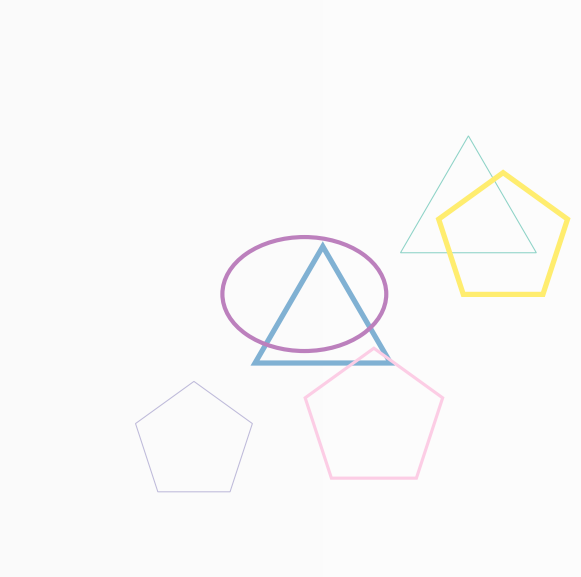[{"shape": "triangle", "thickness": 0.5, "radius": 0.67, "center": [0.806, 0.629]}, {"shape": "pentagon", "thickness": 0.5, "radius": 0.53, "center": [0.334, 0.233]}, {"shape": "triangle", "thickness": 2.5, "radius": 0.67, "center": [0.555, 0.438]}, {"shape": "pentagon", "thickness": 1.5, "radius": 0.62, "center": [0.643, 0.272]}, {"shape": "oval", "thickness": 2, "radius": 0.7, "center": [0.524, 0.49]}, {"shape": "pentagon", "thickness": 2.5, "radius": 0.58, "center": [0.866, 0.584]}]